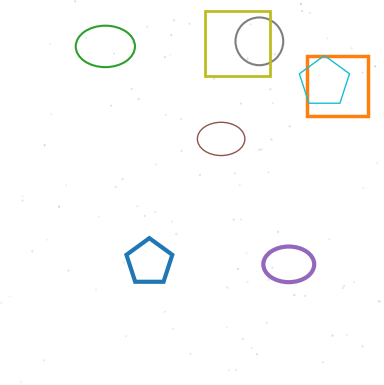[{"shape": "pentagon", "thickness": 3, "radius": 0.31, "center": [0.388, 0.319]}, {"shape": "square", "thickness": 2.5, "radius": 0.39, "center": [0.877, 0.777]}, {"shape": "oval", "thickness": 1.5, "radius": 0.38, "center": [0.274, 0.879]}, {"shape": "oval", "thickness": 3, "radius": 0.33, "center": [0.75, 0.313]}, {"shape": "oval", "thickness": 1, "radius": 0.31, "center": [0.574, 0.639]}, {"shape": "circle", "thickness": 1.5, "radius": 0.31, "center": [0.674, 0.893]}, {"shape": "square", "thickness": 2, "radius": 0.42, "center": [0.617, 0.888]}, {"shape": "pentagon", "thickness": 1, "radius": 0.34, "center": [0.843, 0.787]}]